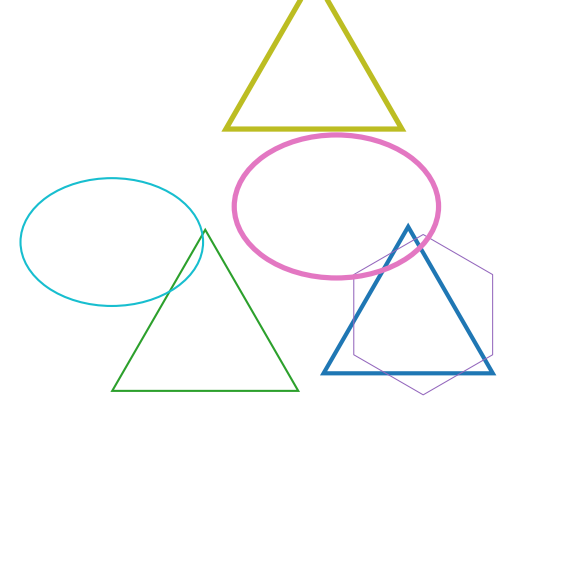[{"shape": "triangle", "thickness": 2, "radius": 0.85, "center": [0.707, 0.437]}, {"shape": "triangle", "thickness": 1, "radius": 0.93, "center": [0.355, 0.415]}, {"shape": "hexagon", "thickness": 0.5, "radius": 0.69, "center": [0.733, 0.454]}, {"shape": "oval", "thickness": 2.5, "radius": 0.88, "center": [0.583, 0.642]}, {"shape": "triangle", "thickness": 2.5, "radius": 0.88, "center": [0.544, 0.864]}, {"shape": "oval", "thickness": 1, "radius": 0.79, "center": [0.194, 0.58]}]